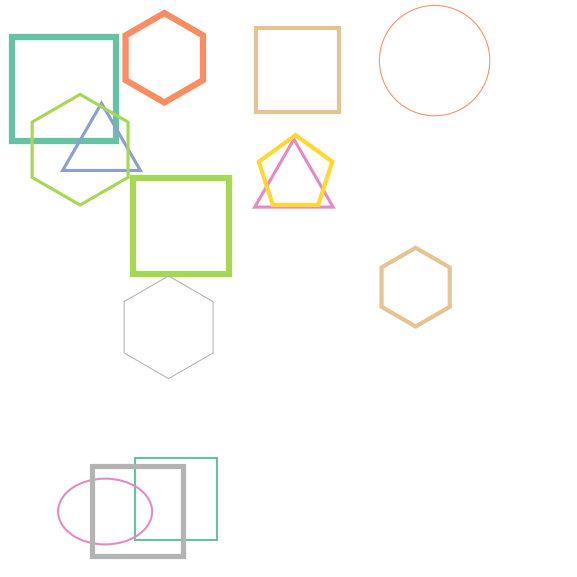[{"shape": "square", "thickness": 1, "radius": 0.35, "center": [0.304, 0.135]}, {"shape": "square", "thickness": 3, "radius": 0.45, "center": [0.111, 0.845]}, {"shape": "circle", "thickness": 0.5, "radius": 0.48, "center": [0.753, 0.894]}, {"shape": "hexagon", "thickness": 3, "radius": 0.39, "center": [0.284, 0.899]}, {"shape": "triangle", "thickness": 1.5, "radius": 0.39, "center": [0.176, 0.743]}, {"shape": "oval", "thickness": 1, "radius": 0.41, "center": [0.182, 0.113]}, {"shape": "triangle", "thickness": 1.5, "radius": 0.39, "center": [0.509, 0.68]}, {"shape": "hexagon", "thickness": 1.5, "radius": 0.48, "center": [0.139, 0.74]}, {"shape": "square", "thickness": 3, "radius": 0.42, "center": [0.314, 0.608]}, {"shape": "pentagon", "thickness": 2, "radius": 0.33, "center": [0.512, 0.698]}, {"shape": "hexagon", "thickness": 2, "radius": 0.34, "center": [0.72, 0.502]}, {"shape": "square", "thickness": 2, "radius": 0.36, "center": [0.515, 0.878]}, {"shape": "hexagon", "thickness": 0.5, "radius": 0.44, "center": [0.292, 0.432]}, {"shape": "square", "thickness": 2.5, "radius": 0.39, "center": [0.238, 0.114]}]